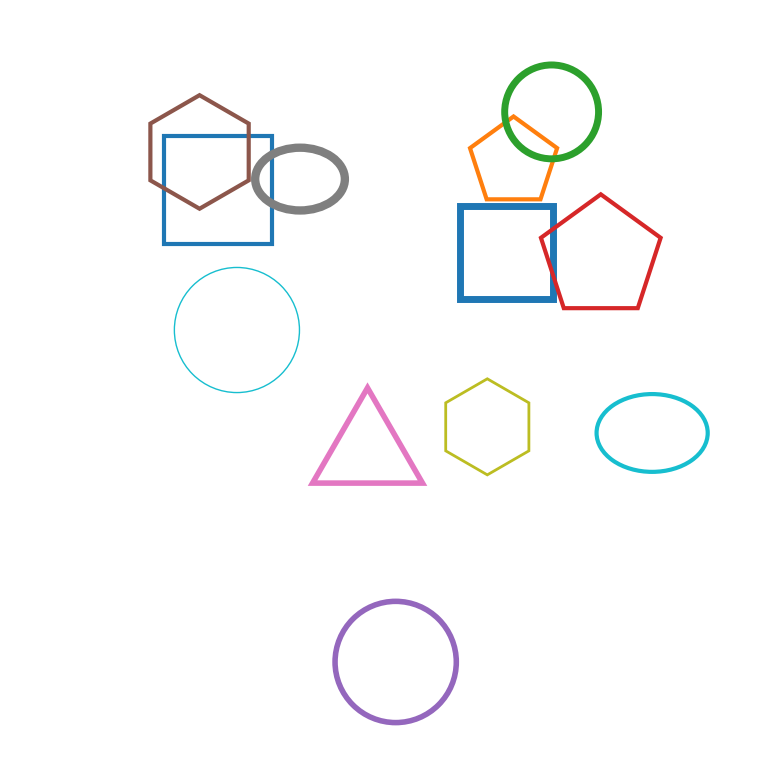[{"shape": "square", "thickness": 2.5, "radius": 0.3, "center": [0.658, 0.672]}, {"shape": "square", "thickness": 1.5, "radius": 0.35, "center": [0.283, 0.753]}, {"shape": "pentagon", "thickness": 1.5, "radius": 0.3, "center": [0.667, 0.789]}, {"shape": "circle", "thickness": 2.5, "radius": 0.3, "center": [0.716, 0.855]}, {"shape": "pentagon", "thickness": 1.5, "radius": 0.41, "center": [0.78, 0.666]}, {"shape": "circle", "thickness": 2, "radius": 0.39, "center": [0.514, 0.14]}, {"shape": "hexagon", "thickness": 1.5, "radius": 0.37, "center": [0.259, 0.803]}, {"shape": "triangle", "thickness": 2, "radius": 0.41, "center": [0.477, 0.414]}, {"shape": "oval", "thickness": 3, "radius": 0.29, "center": [0.39, 0.767]}, {"shape": "hexagon", "thickness": 1, "radius": 0.31, "center": [0.633, 0.446]}, {"shape": "oval", "thickness": 1.5, "radius": 0.36, "center": [0.847, 0.438]}, {"shape": "circle", "thickness": 0.5, "radius": 0.41, "center": [0.308, 0.571]}]